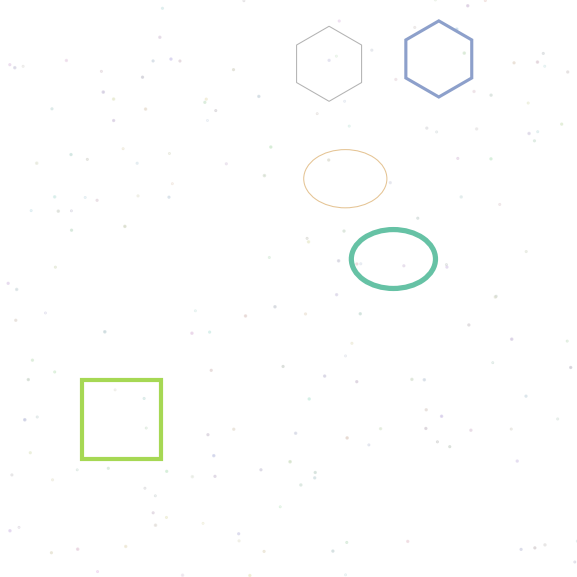[{"shape": "oval", "thickness": 2.5, "radius": 0.36, "center": [0.681, 0.551]}, {"shape": "hexagon", "thickness": 1.5, "radius": 0.33, "center": [0.76, 0.897]}, {"shape": "square", "thickness": 2, "radius": 0.34, "center": [0.211, 0.272]}, {"shape": "oval", "thickness": 0.5, "radius": 0.36, "center": [0.598, 0.69]}, {"shape": "hexagon", "thickness": 0.5, "radius": 0.32, "center": [0.57, 0.889]}]